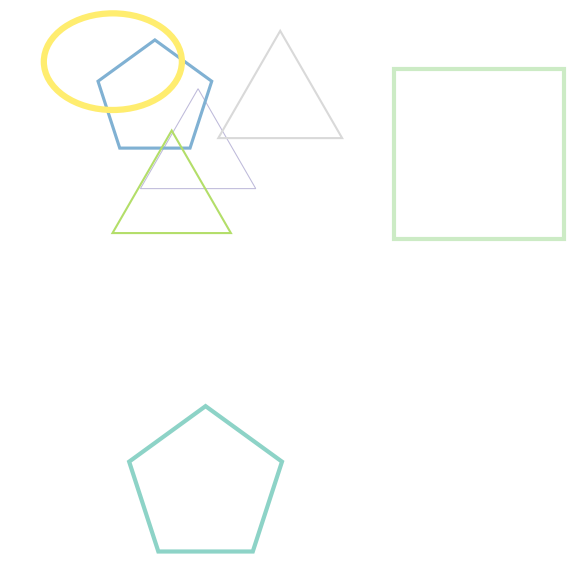[{"shape": "pentagon", "thickness": 2, "radius": 0.7, "center": [0.356, 0.157]}, {"shape": "triangle", "thickness": 0.5, "radius": 0.58, "center": [0.343, 0.73]}, {"shape": "pentagon", "thickness": 1.5, "radius": 0.52, "center": [0.268, 0.826]}, {"shape": "triangle", "thickness": 1, "radius": 0.59, "center": [0.297, 0.655]}, {"shape": "triangle", "thickness": 1, "radius": 0.62, "center": [0.485, 0.822]}, {"shape": "square", "thickness": 2, "radius": 0.74, "center": [0.83, 0.732]}, {"shape": "oval", "thickness": 3, "radius": 0.6, "center": [0.195, 0.892]}]